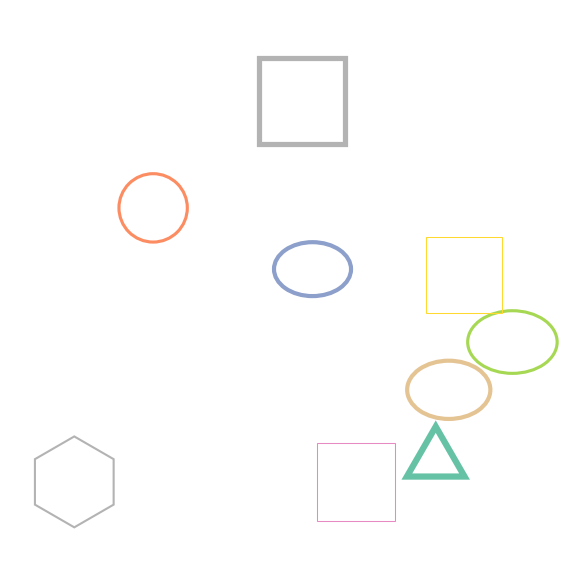[{"shape": "triangle", "thickness": 3, "radius": 0.29, "center": [0.754, 0.203]}, {"shape": "circle", "thickness": 1.5, "radius": 0.3, "center": [0.265, 0.639]}, {"shape": "oval", "thickness": 2, "radius": 0.33, "center": [0.541, 0.533]}, {"shape": "square", "thickness": 0.5, "radius": 0.34, "center": [0.616, 0.164]}, {"shape": "oval", "thickness": 1.5, "radius": 0.39, "center": [0.887, 0.407]}, {"shape": "square", "thickness": 0.5, "radius": 0.33, "center": [0.803, 0.523]}, {"shape": "oval", "thickness": 2, "radius": 0.36, "center": [0.777, 0.324]}, {"shape": "hexagon", "thickness": 1, "radius": 0.39, "center": [0.129, 0.165]}, {"shape": "square", "thickness": 2.5, "radius": 0.37, "center": [0.523, 0.825]}]